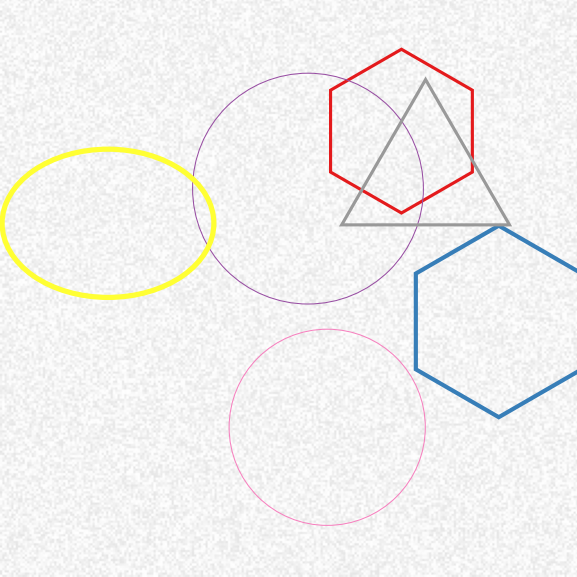[{"shape": "hexagon", "thickness": 1.5, "radius": 0.71, "center": [0.695, 0.772]}, {"shape": "hexagon", "thickness": 2, "radius": 0.83, "center": [0.864, 0.443]}, {"shape": "circle", "thickness": 0.5, "radius": 1.0, "center": [0.533, 0.673]}, {"shape": "oval", "thickness": 2.5, "radius": 0.92, "center": [0.187, 0.612]}, {"shape": "circle", "thickness": 0.5, "radius": 0.85, "center": [0.567, 0.259]}, {"shape": "triangle", "thickness": 1.5, "radius": 0.84, "center": [0.737, 0.694]}]